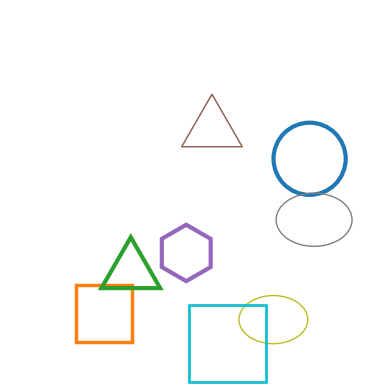[{"shape": "circle", "thickness": 3, "radius": 0.47, "center": [0.804, 0.588]}, {"shape": "square", "thickness": 2.5, "radius": 0.37, "center": [0.27, 0.186]}, {"shape": "triangle", "thickness": 3, "radius": 0.44, "center": [0.34, 0.296]}, {"shape": "hexagon", "thickness": 3, "radius": 0.37, "center": [0.484, 0.343]}, {"shape": "triangle", "thickness": 1, "radius": 0.45, "center": [0.551, 0.664]}, {"shape": "oval", "thickness": 1, "radius": 0.49, "center": [0.816, 0.429]}, {"shape": "oval", "thickness": 1, "radius": 0.45, "center": [0.71, 0.17]}, {"shape": "square", "thickness": 2, "radius": 0.5, "center": [0.591, 0.108]}]